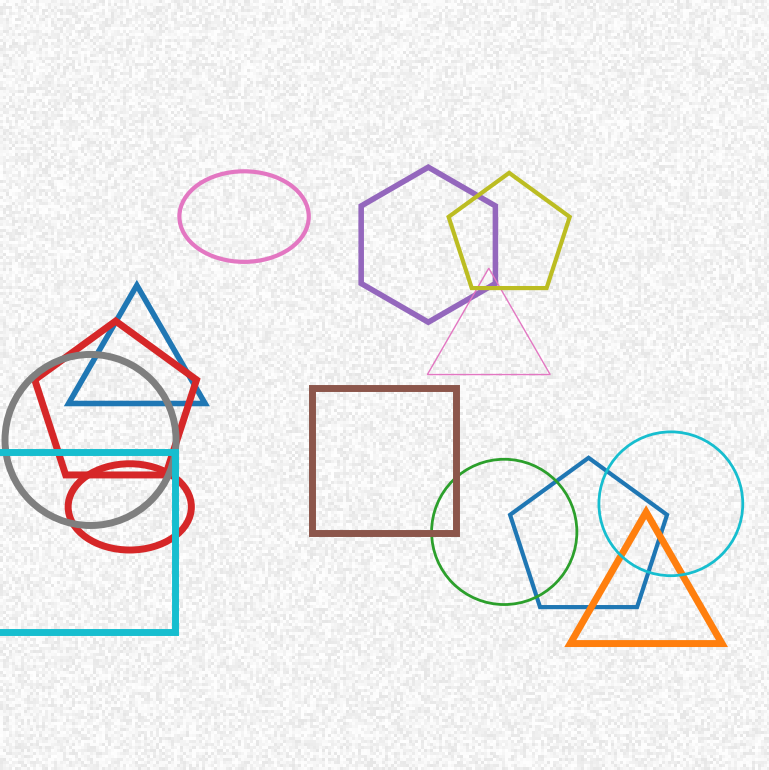[{"shape": "pentagon", "thickness": 1.5, "radius": 0.54, "center": [0.764, 0.298]}, {"shape": "triangle", "thickness": 2, "radius": 0.51, "center": [0.178, 0.527]}, {"shape": "triangle", "thickness": 2.5, "radius": 0.57, "center": [0.839, 0.221]}, {"shape": "circle", "thickness": 1, "radius": 0.47, "center": [0.655, 0.309]}, {"shape": "pentagon", "thickness": 2.5, "radius": 0.55, "center": [0.15, 0.473]}, {"shape": "oval", "thickness": 2.5, "radius": 0.4, "center": [0.169, 0.342]}, {"shape": "hexagon", "thickness": 2, "radius": 0.5, "center": [0.556, 0.682]}, {"shape": "square", "thickness": 2.5, "radius": 0.47, "center": [0.499, 0.402]}, {"shape": "oval", "thickness": 1.5, "radius": 0.42, "center": [0.317, 0.719]}, {"shape": "triangle", "thickness": 0.5, "radius": 0.46, "center": [0.635, 0.56]}, {"shape": "circle", "thickness": 2.5, "radius": 0.56, "center": [0.118, 0.429]}, {"shape": "pentagon", "thickness": 1.5, "radius": 0.41, "center": [0.661, 0.693]}, {"shape": "square", "thickness": 2.5, "radius": 0.59, "center": [0.111, 0.296]}, {"shape": "circle", "thickness": 1, "radius": 0.47, "center": [0.871, 0.346]}]